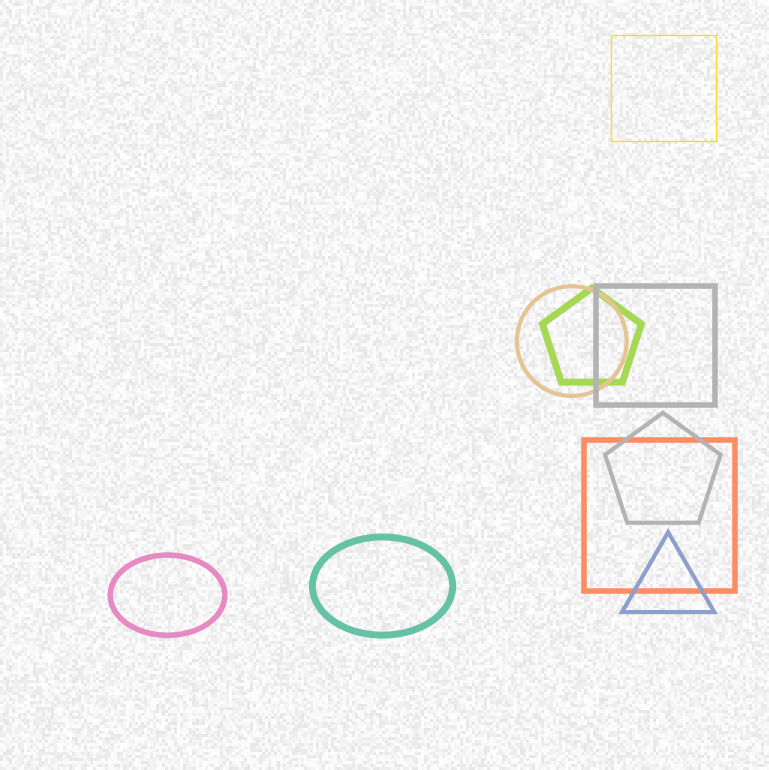[{"shape": "oval", "thickness": 2.5, "radius": 0.46, "center": [0.497, 0.239]}, {"shape": "square", "thickness": 2, "radius": 0.49, "center": [0.857, 0.33]}, {"shape": "triangle", "thickness": 1.5, "radius": 0.35, "center": [0.868, 0.24]}, {"shape": "oval", "thickness": 2, "radius": 0.37, "center": [0.218, 0.227]}, {"shape": "pentagon", "thickness": 2.5, "radius": 0.34, "center": [0.769, 0.558]}, {"shape": "square", "thickness": 0.5, "radius": 0.34, "center": [0.862, 0.886]}, {"shape": "circle", "thickness": 1.5, "radius": 0.36, "center": [0.743, 0.557]}, {"shape": "square", "thickness": 2, "radius": 0.39, "center": [0.851, 0.552]}, {"shape": "pentagon", "thickness": 1.5, "radius": 0.39, "center": [0.861, 0.385]}]